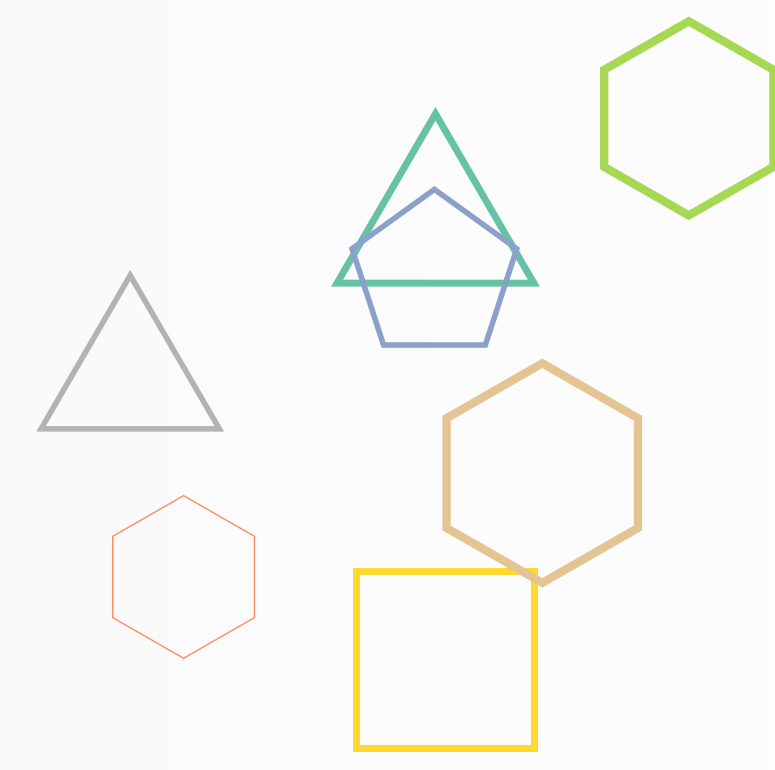[{"shape": "triangle", "thickness": 2.5, "radius": 0.73, "center": [0.562, 0.706]}, {"shape": "hexagon", "thickness": 0.5, "radius": 0.53, "center": [0.237, 0.251]}, {"shape": "pentagon", "thickness": 2, "radius": 0.56, "center": [0.561, 0.642]}, {"shape": "hexagon", "thickness": 3, "radius": 0.63, "center": [0.889, 0.846]}, {"shape": "square", "thickness": 2.5, "radius": 0.58, "center": [0.574, 0.143]}, {"shape": "hexagon", "thickness": 3, "radius": 0.71, "center": [0.7, 0.386]}, {"shape": "triangle", "thickness": 2, "radius": 0.66, "center": [0.168, 0.509]}]